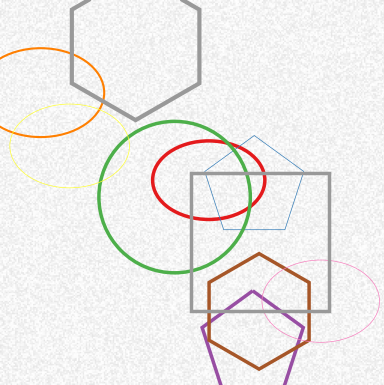[{"shape": "oval", "thickness": 2.5, "radius": 0.73, "center": [0.542, 0.532]}, {"shape": "pentagon", "thickness": 0.5, "radius": 0.68, "center": [0.66, 0.513]}, {"shape": "circle", "thickness": 2.5, "radius": 0.98, "center": [0.454, 0.488]}, {"shape": "pentagon", "thickness": 2.5, "radius": 0.69, "center": [0.656, 0.107]}, {"shape": "oval", "thickness": 1.5, "radius": 0.82, "center": [0.106, 0.759]}, {"shape": "oval", "thickness": 0.5, "radius": 0.78, "center": [0.181, 0.621]}, {"shape": "hexagon", "thickness": 2.5, "radius": 0.75, "center": [0.673, 0.191]}, {"shape": "oval", "thickness": 0.5, "radius": 0.76, "center": [0.833, 0.218]}, {"shape": "hexagon", "thickness": 3, "radius": 0.96, "center": [0.352, 0.879]}, {"shape": "square", "thickness": 2.5, "radius": 0.9, "center": [0.675, 0.372]}]